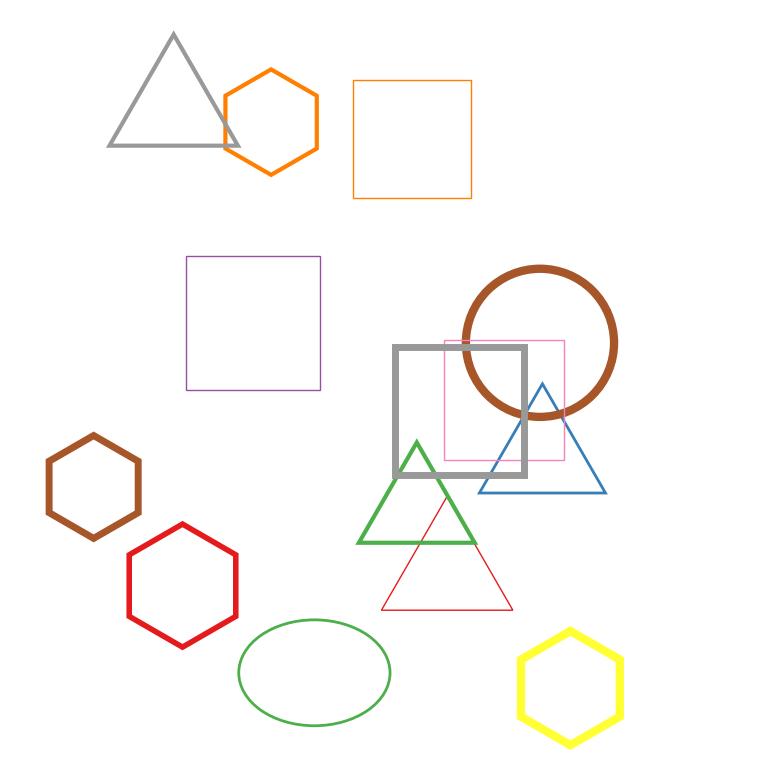[{"shape": "hexagon", "thickness": 2, "radius": 0.4, "center": [0.237, 0.239]}, {"shape": "triangle", "thickness": 0.5, "radius": 0.49, "center": [0.581, 0.257]}, {"shape": "triangle", "thickness": 1, "radius": 0.47, "center": [0.704, 0.407]}, {"shape": "triangle", "thickness": 1.5, "radius": 0.43, "center": [0.541, 0.339]}, {"shape": "oval", "thickness": 1, "radius": 0.49, "center": [0.408, 0.126]}, {"shape": "square", "thickness": 0.5, "radius": 0.43, "center": [0.329, 0.581]}, {"shape": "square", "thickness": 0.5, "radius": 0.38, "center": [0.535, 0.82]}, {"shape": "hexagon", "thickness": 1.5, "radius": 0.34, "center": [0.352, 0.841]}, {"shape": "hexagon", "thickness": 3, "radius": 0.37, "center": [0.741, 0.106]}, {"shape": "hexagon", "thickness": 2.5, "radius": 0.33, "center": [0.122, 0.368]}, {"shape": "circle", "thickness": 3, "radius": 0.48, "center": [0.701, 0.555]}, {"shape": "square", "thickness": 0.5, "radius": 0.39, "center": [0.655, 0.481]}, {"shape": "square", "thickness": 2.5, "radius": 0.42, "center": [0.597, 0.466]}, {"shape": "triangle", "thickness": 1.5, "radius": 0.48, "center": [0.226, 0.859]}]